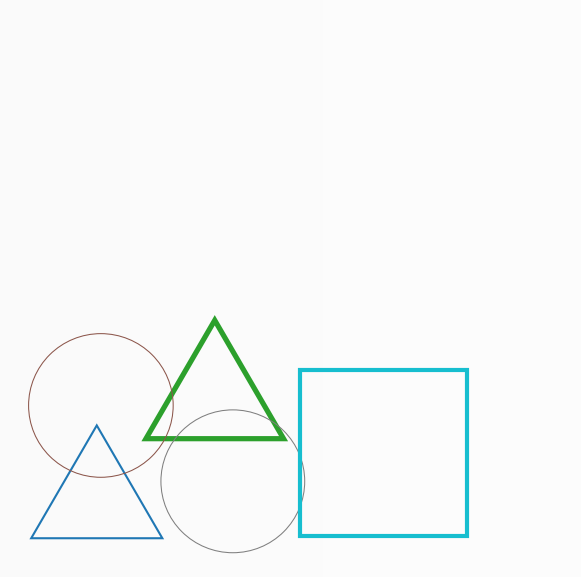[{"shape": "triangle", "thickness": 1, "radius": 0.65, "center": [0.166, 0.132]}, {"shape": "triangle", "thickness": 2.5, "radius": 0.68, "center": [0.369, 0.308]}, {"shape": "circle", "thickness": 0.5, "radius": 0.62, "center": [0.174, 0.297]}, {"shape": "circle", "thickness": 0.5, "radius": 0.62, "center": [0.401, 0.166]}, {"shape": "square", "thickness": 2, "radius": 0.72, "center": [0.661, 0.215]}]